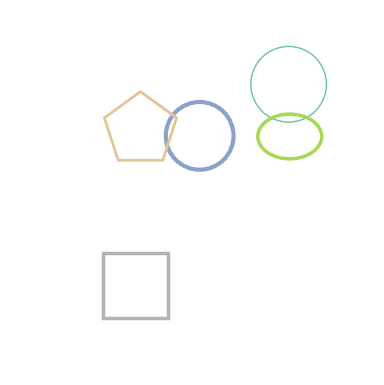[{"shape": "circle", "thickness": 1, "radius": 0.49, "center": [0.75, 0.781]}, {"shape": "circle", "thickness": 3, "radius": 0.44, "center": [0.519, 0.647]}, {"shape": "oval", "thickness": 2.5, "radius": 0.41, "center": [0.753, 0.646]}, {"shape": "pentagon", "thickness": 2, "radius": 0.49, "center": [0.365, 0.663]}, {"shape": "square", "thickness": 2.5, "radius": 0.42, "center": [0.352, 0.258]}]